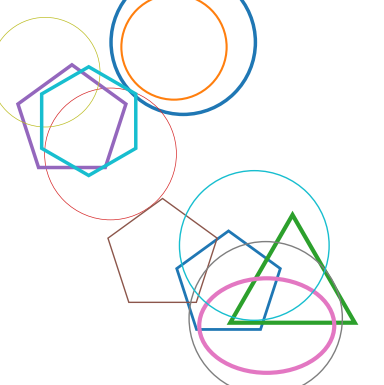[{"shape": "pentagon", "thickness": 2, "radius": 0.71, "center": [0.594, 0.259]}, {"shape": "circle", "thickness": 2.5, "radius": 0.94, "center": [0.476, 0.89]}, {"shape": "circle", "thickness": 1.5, "radius": 0.68, "center": [0.452, 0.878]}, {"shape": "triangle", "thickness": 3, "radius": 0.93, "center": [0.76, 0.255]}, {"shape": "circle", "thickness": 0.5, "radius": 0.86, "center": [0.287, 0.6]}, {"shape": "pentagon", "thickness": 2.5, "radius": 0.74, "center": [0.187, 0.684]}, {"shape": "pentagon", "thickness": 1, "radius": 0.75, "center": [0.422, 0.335]}, {"shape": "oval", "thickness": 3, "radius": 0.88, "center": [0.693, 0.154]}, {"shape": "circle", "thickness": 1, "radius": 1.0, "center": [0.69, 0.173]}, {"shape": "circle", "thickness": 0.5, "radius": 0.71, "center": [0.117, 0.813]}, {"shape": "circle", "thickness": 1, "radius": 0.97, "center": [0.66, 0.362]}, {"shape": "hexagon", "thickness": 2.5, "radius": 0.71, "center": [0.23, 0.685]}]